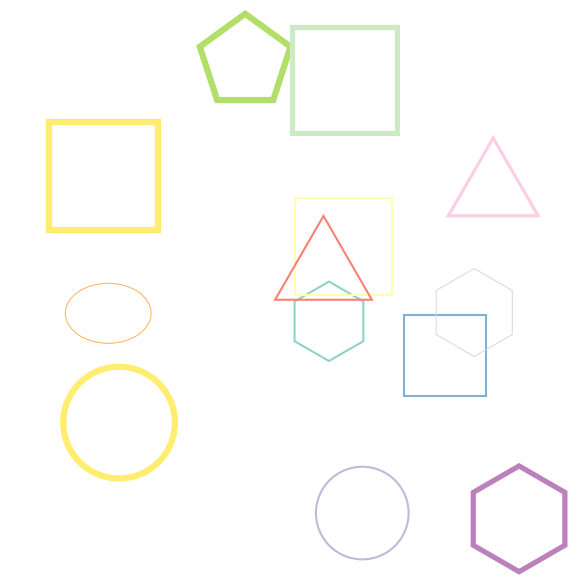[{"shape": "hexagon", "thickness": 1, "radius": 0.34, "center": [0.57, 0.443]}, {"shape": "square", "thickness": 1, "radius": 0.42, "center": [0.595, 0.572]}, {"shape": "circle", "thickness": 1, "radius": 0.4, "center": [0.627, 0.111]}, {"shape": "triangle", "thickness": 1, "radius": 0.48, "center": [0.56, 0.528]}, {"shape": "square", "thickness": 1, "radius": 0.35, "center": [0.771, 0.384]}, {"shape": "oval", "thickness": 0.5, "radius": 0.37, "center": [0.187, 0.457]}, {"shape": "pentagon", "thickness": 3, "radius": 0.41, "center": [0.425, 0.893]}, {"shape": "triangle", "thickness": 1.5, "radius": 0.45, "center": [0.854, 0.67]}, {"shape": "hexagon", "thickness": 0.5, "radius": 0.38, "center": [0.821, 0.458]}, {"shape": "hexagon", "thickness": 2.5, "radius": 0.46, "center": [0.899, 0.101]}, {"shape": "square", "thickness": 2.5, "radius": 0.46, "center": [0.596, 0.861]}, {"shape": "circle", "thickness": 3, "radius": 0.48, "center": [0.206, 0.267]}, {"shape": "square", "thickness": 3, "radius": 0.47, "center": [0.179, 0.695]}]